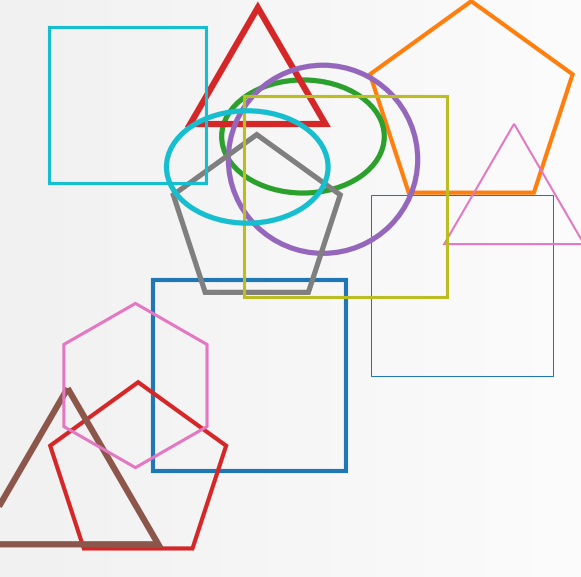[{"shape": "square", "thickness": 0.5, "radius": 0.78, "center": [0.795, 0.504]}, {"shape": "square", "thickness": 2, "radius": 0.83, "center": [0.43, 0.349]}, {"shape": "pentagon", "thickness": 2, "radius": 0.92, "center": [0.811, 0.814]}, {"shape": "oval", "thickness": 2.5, "radius": 0.7, "center": [0.521, 0.763]}, {"shape": "triangle", "thickness": 3, "radius": 0.67, "center": [0.444, 0.852]}, {"shape": "pentagon", "thickness": 2, "radius": 0.8, "center": [0.238, 0.178]}, {"shape": "circle", "thickness": 2.5, "radius": 0.81, "center": [0.556, 0.723]}, {"shape": "triangle", "thickness": 3, "radius": 0.9, "center": [0.116, 0.147]}, {"shape": "triangle", "thickness": 1, "radius": 0.69, "center": [0.884, 0.646]}, {"shape": "hexagon", "thickness": 1.5, "radius": 0.71, "center": [0.233, 0.332]}, {"shape": "pentagon", "thickness": 2.5, "radius": 0.76, "center": [0.442, 0.615]}, {"shape": "square", "thickness": 1.5, "radius": 0.87, "center": [0.594, 0.658]}, {"shape": "square", "thickness": 1.5, "radius": 0.67, "center": [0.22, 0.817]}, {"shape": "oval", "thickness": 2.5, "radius": 0.7, "center": [0.425, 0.71]}]